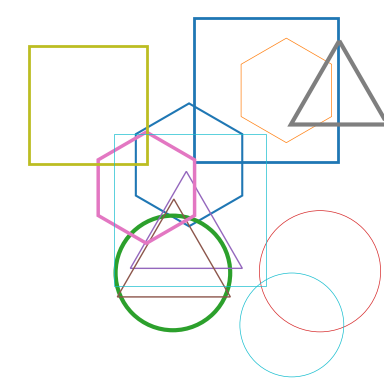[{"shape": "hexagon", "thickness": 1.5, "radius": 0.8, "center": [0.491, 0.572]}, {"shape": "square", "thickness": 2, "radius": 0.94, "center": [0.691, 0.766]}, {"shape": "hexagon", "thickness": 0.5, "radius": 0.68, "center": [0.744, 0.765]}, {"shape": "circle", "thickness": 3, "radius": 0.74, "center": [0.449, 0.291]}, {"shape": "circle", "thickness": 0.5, "radius": 0.79, "center": [0.831, 0.295]}, {"shape": "triangle", "thickness": 1, "radius": 0.84, "center": [0.484, 0.387]}, {"shape": "triangle", "thickness": 1, "radius": 0.85, "center": [0.452, 0.314]}, {"shape": "hexagon", "thickness": 2.5, "radius": 0.72, "center": [0.38, 0.513]}, {"shape": "triangle", "thickness": 3, "radius": 0.72, "center": [0.881, 0.749]}, {"shape": "square", "thickness": 2, "radius": 0.76, "center": [0.228, 0.727]}, {"shape": "circle", "thickness": 0.5, "radius": 0.67, "center": [0.758, 0.156]}, {"shape": "square", "thickness": 0.5, "radius": 0.99, "center": [0.494, 0.456]}]